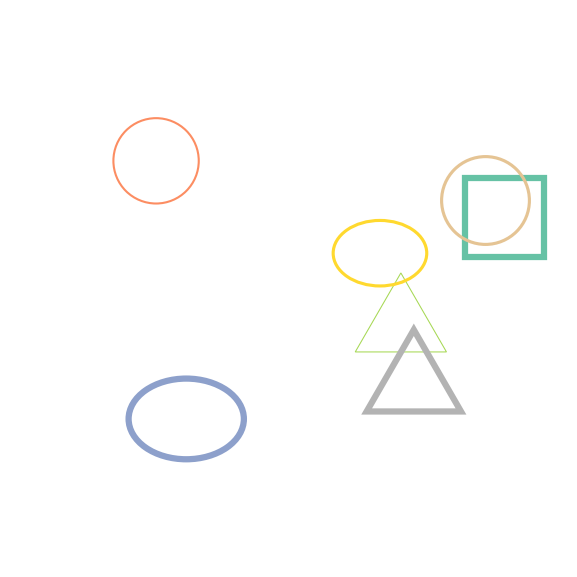[{"shape": "square", "thickness": 3, "radius": 0.34, "center": [0.874, 0.623]}, {"shape": "circle", "thickness": 1, "radius": 0.37, "center": [0.27, 0.721]}, {"shape": "oval", "thickness": 3, "radius": 0.5, "center": [0.322, 0.274]}, {"shape": "triangle", "thickness": 0.5, "radius": 0.46, "center": [0.694, 0.435]}, {"shape": "oval", "thickness": 1.5, "radius": 0.41, "center": [0.658, 0.561]}, {"shape": "circle", "thickness": 1.5, "radius": 0.38, "center": [0.841, 0.652]}, {"shape": "triangle", "thickness": 3, "radius": 0.47, "center": [0.717, 0.334]}]